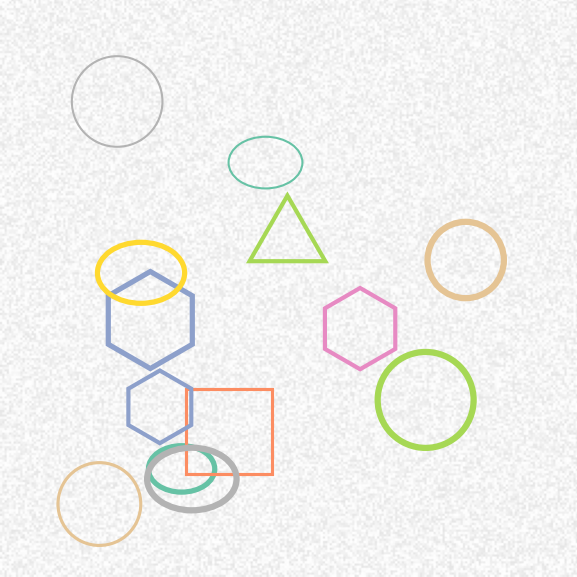[{"shape": "oval", "thickness": 1, "radius": 0.32, "center": [0.46, 0.718]}, {"shape": "oval", "thickness": 2.5, "radius": 0.29, "center": [0.314, 0.187]}, {"shape": "square", "thickness": 1.5, "radius": 0.37, "center": [0.397, 0.252]}, {"shape": "hexagon", "thickness": 2.5, "radius": 0.42, "center": [0.26, 0.445]}, {"shape": "hexagon", "thickness": 2, "radius": 0.31, "center": [0.277, 0.295]}, {"shape": "hexagon", "thickness": 2, "radius": 0.35, "center": [0.624, 0.43]}, {"shape": "triangle", "thickness": 2, "radius": 0.38, "center": [0.498, 0.585]}, {"shape": "circle", "thickness": 3, "radius": 0.42, "center": [0.737, 0.307]}, {"shape": "oval", "thickness": 2.5, "radius": 0.38, "center": [0.244, 0.527]}, {"shape": "circle", "thickness": 1.5, "radius": 0.36, "center": [0.172, 0.126]}, {"shape": "circle", "thickness": 3, "radius": 0.33, "center": [0.806, 0.549]}, {"shape": "oval", "thickness": 3, "radius": 0.39, "center": [0.332, 0.17]}, {"shape": "circle", "thickness": 1, "radius": 0.39, "center": [0.203, 0.823]}]